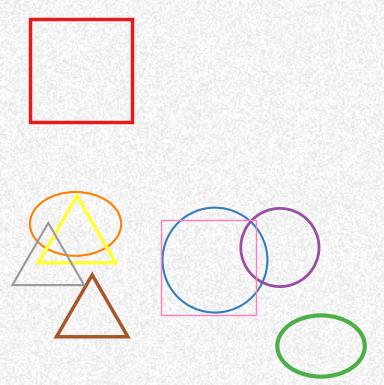[{"shape": "square", "thickness": 2.5, "radius": 0.67, "center": [0.21, 0.817]}, {"shape": "circle", "thickness": 1.5, "radius": 0.68, "center": [0.558, 0.324]}, {"shape": "oval", "thickness": 3, "radius": 0.57, "center": [0.834, 0.101]}, {"shape": "circle", "thickness": 2, "radius": 0.51, "center": [0.727, 0.357]}, {"shape": "oval", "thickness": 1.5, "radius": 0.59, "center": [0.196, 0.418]}, {"shape": "triangle", "thickness": 2.5, "radius": 0.58, "center": [0.2, 0.375]}, {"shape": "triangle", "thickness": 2.5, "radius": 0.54, "center": [0.239, 0.179]}, {"shape": "square", "thickness": 1, "radius": 0.62, "center": [0.541, 0.306]}, {"shape": "triangle", "thickness": 1.5, "radius": 0.54, "center": [0.125, 0.313]}]